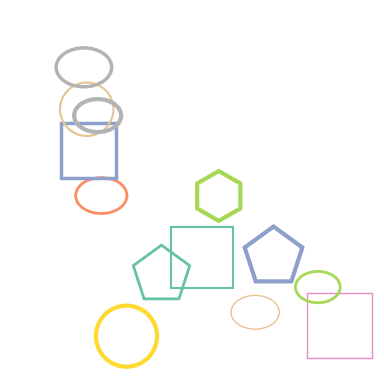[{"shape": "square", "thickness": 1.5, "radius": 0.4, "center": [0.524, 0.332]}, {"shape": "pentagon", "thickness": 2, "radius": 0.39, "center": [0.42, 0.286]}, {"shape": "oval", "thickness": 2, "radius": 0.33, "center": [0.263, 0.492]}, {"shape": "pentagon", "thickness": 3, "radius": 0.39, "center": [0.711, 0.333]}, {"shape": "square", "thickness": 2.5, "radius": 0.35, "center": [0.23, 0.609]}, {"shape": "square", "thickness": 1, "radius": 0.42, "center": [0.881, 0.155]}, {"shape": "oval", "thickness": 2, "radius": 0.29, "center": [0.825, 0.254]}, {"shape": "hexagon", "thickness": 3, "radius": 0.32, "center": [0.568, 0.491]}, {"shape": "circle", "thickness": 3, "radius": 0.4, "center": [0.329, 0.127]}, {"shape": "circle", "thickness": 1.5, "radius": 0.35, "center": [0.225, 0.716]}, {"shape": "oval", "thickness": 1, "radius": 0.31, "center": [0.663, 0.189]}, {"shape": "oval", "thickness": 3, "radius": 0.31, "center": [0.254, 0.7]}, {"shape": "oval", "thickness": 2.5, "radius": 0.36, "center": [0.218, 0.825]}]